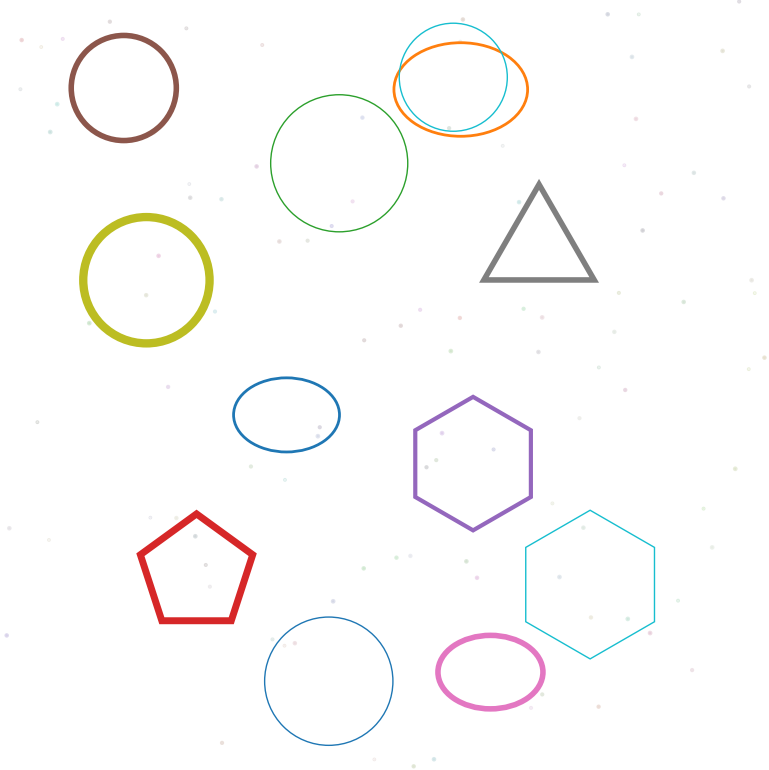[{"shape": "oval", "thickness": 1, "radius": 0.34, "center": [0.372, 0.461]}, {"shape": "circle", "thickness": 0.5, "radius": 0.42, "center": [0.427, 0.115]}, {"shape": "oval", "thickness": 1, "radius": 0.43, "center": [0.598, 0.884]}, {"shape": "circle", "thickness": 0.5, "radius": 0.45, "center": [0.441, 0.788]}, {"shape": "pentagon", "thickness": 2.5, "radius": 0.38, "center": [0.255, 0.256]}, {"shape": "hexagon", "thickness": 1.5, "radius": 0.43, "center": [0.614, 0.398]}, {"shape": "circle", "thickness": 2, "radius": 0.34, "center": [0.161, 0.886]}, {"shape": "oval", "thickness": 2, "radius": 0.34, "center": [0.637, 0.127]}, {"shape": "triangle", "thickness": 2, "radius": 0.41, "center": [0.7, 0.678]}, {"shape": "circle", "thickness": 3, "radius": 0.41, "center": [0.19, 0.636]}, {"shape": "hexagon", "thickness": 0.5, "radius": 0.48, "center": [0.766, 0.241]}, {"shape": "circle", "thickness": 0.5, "radius": 0.35, "center": [0.589, 0.9]}]